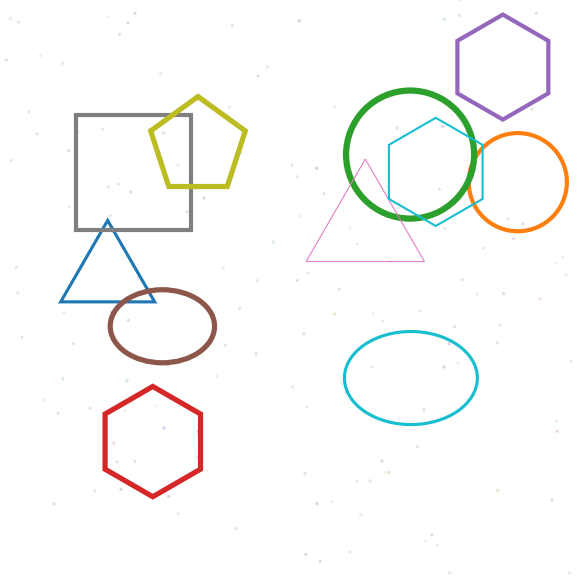[{"shape": "triangle", "thickness": 1.5, "radius": 0.47, "center": [0.186, 0.523]}, {"shape": "circle", "thickness": 2, "radius": 0.43, "center": [0.897, 0.684]}, {"shape": "circle", "thickness": 3, "radius": 0.55, "center": [0.71, 0.731]}, {"shape": "hexagon", "thickness": 2.5, "radius": 0.48, "center": [0.265, 0.234]}, {"shape": "hexagon", "thickness": 2, "radius": 0.45, "center": [0.871, 0.883]}, {"shape": "oval", "thickness": 2.5, "radius": 0.45, "center": [0.281, 0.434]}, {"shape": "triangle", "thickness": 0.5, "radius": 0.59, "center": [0.633, 0.605]}, {"shape": "square", "thickness": 2, "radius": 0.5, "center": [0.231, 0.7]}, {"shape": "pentagon", "thickness": 2.5, "radius": 0.43, "center": [0.343, 0.746]}, {"shape": "oval", "thickness": 1.5, "radius": 0.58, "center": [0.712, 0.345]}, {"shape": "hexagon", "thickness": 1, "radius": 0.47, "center": [0.755, 0.701]}]